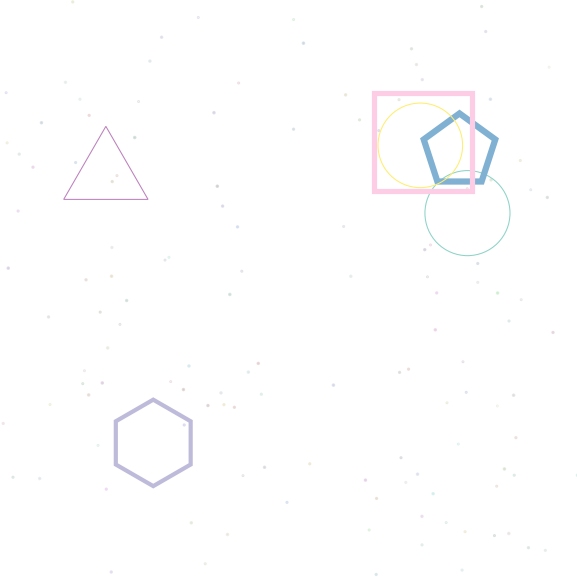[{"shape": "circle", "thickness": 0.5, "radius": 0.37, "center": [0.809, 0.63]}, {"shape": "hexagon", "thickness": 2, "radius": 0.37, "center": [0.265, 0.232]}, {"shape": "pentagon", "thickness": 3, "radius": 0.33, "center": [0.796, 0.738]}, {"shape": "square", "thickness": 2.5, "radius": 0.42, "center": [0.732, 0.753]}, {"shape": "triangle", "thickness": 0.5, "radius": 0.42, "center": [0.183, 0.696]}, {"shape": "circle", "thickness": 0.5, "radius": 0.37, "center": [0.728, 0.747]}]